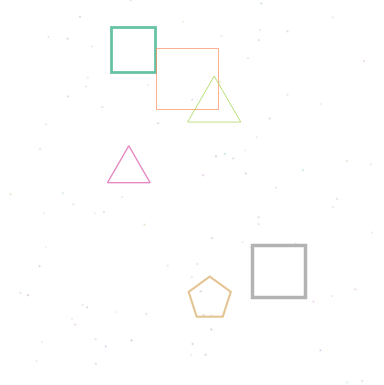[{"shape": "square", "thickness": 2, "radius": 0.29, "center": [0.345, 0.871]}, {"shape": "square", "thickness": 0.5, "radius": 0.4, "center": [0.486, 0.796]}, {"shape": "triangle", "thickness": 1, "radius": 0.32, "center": [0.335, 0.557]}, {"shape": "triangle", "thickness": 0.5, "radius": 0.4, "center": [0.556, 0.723]}, {"shape": "pentagon", "thickness": 1.5, "radius": 0.29, "center": [0.545, 0.224]}, {"shape": "square", "thickness": 2.5, "radius": 0.34, "center": [0.723, 0.297]}]